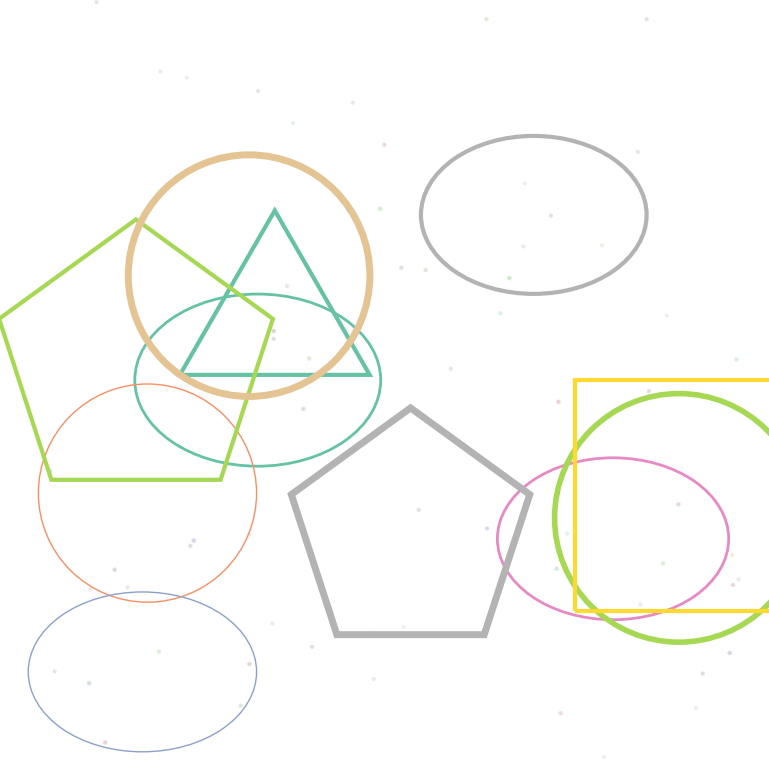[{"shape": "triangle", "thickness": 1.5, "radius": 0.71, "center": [0.357, 0.584]}, {"shape": "oval", "thickness": 1, "radius": 0.8, "center": [0.335, 0.506]}, {"shape": "circle", "thickness": 0.5, "radius": 0.71, "center": [0.192, 0.36]}, {"shape": "oval", "thickness": 0.5, "radius": 0.74, "center": [0.185, 0.127]}, {"shape": "oval", "thickness": 1, "radius": 0.75, "center": [0.796, 0.3]}, {"shape": "circle", "thickness": 2, "radius": 0.81, "center": [0.882, 0.327]}, {"shape": "pentagon", "thickness": 1.5, "radius": 0.93, "center": [0.177, 0.528]}, {"shape": "square", "thickness": 1.5, "radius": 0.75, "center": [0.897, 0.357]}, {"shape": "circle", "thickness": 2.5, "radius": 0.78, "center": [0.323, 0.642]}, {"shape": "pentagon", "thickness": 2.5, "radius": 0.81, "center": [0.533, 0.307]}, {"shape": "oval", "thickness": 1.5, "radius": 0.73, "center": [0.693, 0.721]}]